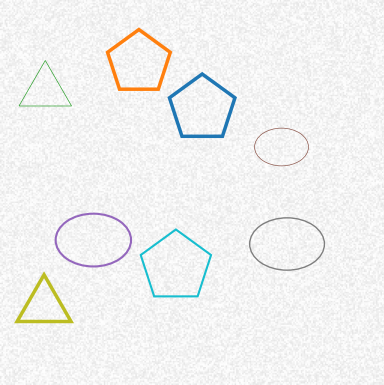[{"shape": "pentagon", "thickness": 2.5, "radius": 0.45, "center": [0.525, 0.718]}, {"shape": "pentagon", "thickness": 2.5, "radius": 0.43, "center": [0.361, 0.838]}, {"shape": "triangle", "thickness": 0.5, "radius": 0.39, "center": [0.118, 0.764]}, {"shape": "oval", "thickness": 1.5, "radius": 0.49, "center": [0.242, 0.376]}, {"shape": "oval", "thickness": 0.5, "radius": 0.35, "center": [0.731, 0.618]}, {"shape": "oval", "thickness": 1, "radius": 0.49, "center": [0.746, 0.366]}, {"shape": "triangle", "thickness": 2.5, "radius": 0.4, "center": [0.114, 0.205]}, {"shape": "pentagon", "thickness": 1.5, "radius": 0.48, "center": [0.457, 0.308]}]